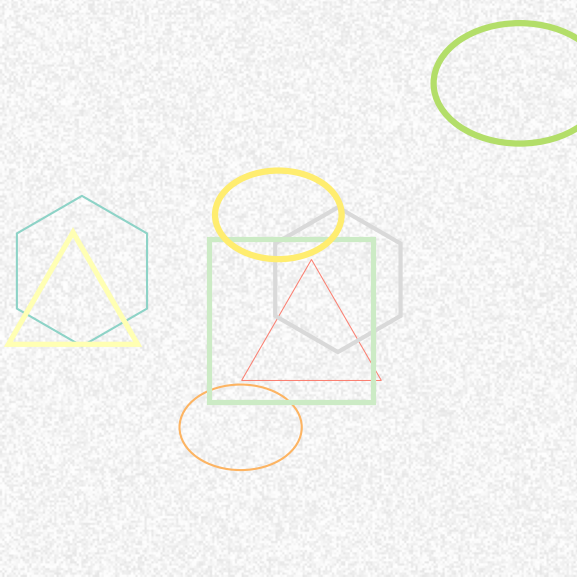[{"shape": "hexagon", "thickness": 1, "radius": 0.65, "center": [0.142, 0.53]}, {"shape": "triangle", "thickness": 2.5, "radius": 0.65, "center": [0.126, 0.468]}, {"shape": "triangle", "thickness": 0.5, "radius": 0.7, "center": [0.539, 0.41]}, {"shape": "oval", "thickness": 1, "radius": 0.53, "center": [0.417, 0.259]}, {"shape": "oval", "thickness": 3, "radius": 0.74, "center": [0.9, 0.855]}, {"shape": "hexagon", "thickness": 2, "radius": 0.63, "center": [0.585, 0.515]}, {"shape": "square", "thickness": 2.5, "radius": 0.71, "center": [0.504, 0.444]}, {"shape": "oval", "thickness": 3, "radius": 0.55, "center": [0.482, 0.627]}]